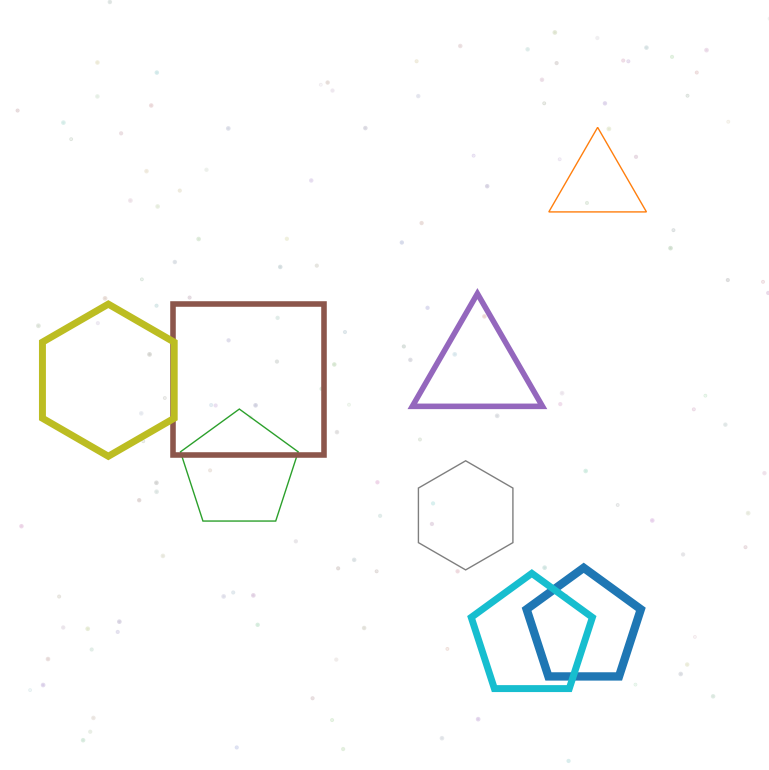[{"shape": "pentagon", "thickness": 3, "radius": 0.39, "center": [0.758, 0.185]}, {"shape": "triangle", "thickness": 0.5, "radius": 0.37, "center": [0.776, 0.761]}, {"shape": "pentagon", "thickness": 0.5, "radius": 0.4, "center": [0.311, 0.388]}, {"shape": "triangle", "thickness": 2, "radius": 0.49, "center": [0.62, 0.521]}, {"shape": "square", "thickness": 2, "radius": 0.49, "center": [0.323, 0.507]}, {"shape": "hexagon", "thickness": 0.5, "radius": 0.35, "center": [0.605, 0.331]}, {"shape": "hexagon", "thickness": 2.5, "radius": 0.49, "center": [0.141, 0.506]}, {"shape": "pentagon", "thickness": 2.5, "radius": 0.41, "center": [0.691, 0.173]}]